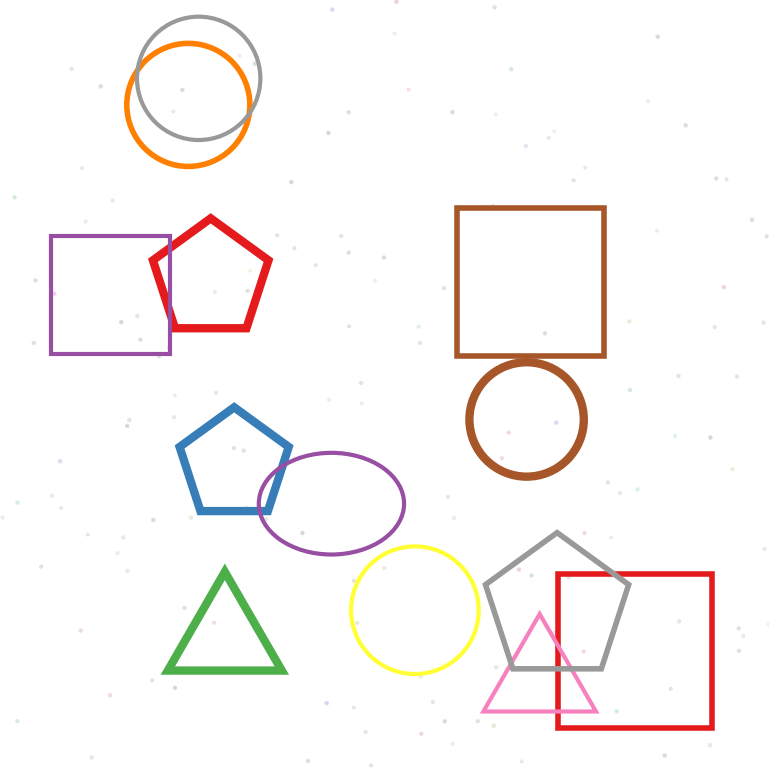[{"shape": "square", "thickness": 2, "radius": 0.5, "center": [0.824, 0.155]}, {"shape": "pentagon", "thickness": 3, "radius": 0.39, "center": [0.274, 0.638]}, {"shape": "pentagon", "thickness": 3, "radius": 0.37, "center": [0.304, 0.397]}, {"shape": "triangle", "thickness": 3, "radius": 0.43, "center": [0.292, 0.172]}, {"shape": "oval", "thickness": 1.5, "radius": 0.47, "center": [0.43, 0.346]}, {"shape": "square", "thickness": 1.5, "radius": 0.38, "center": [0.144, 0.617]}, {"shape": "circle", "thickness": 2, "radius": 0.4, "center": [0.245, 0.864]}, {"shape": "circle", "thickness": 1.5, "radius": 0.41, "center": [0.539, 0.208]}, {"shape": "square", "thickness": 2, "radius": 0.48, "center": [0.689, 0.634]}, {"shape": "circle", "thickness": 3, "radius": 0.37, "center": [0.684, 0.455]}, {"shape": "triangle", "thickness": 1.5, "radius": 0.42, "center": [0.701, 0.118]}, {"shape": "circle", "thickness": 1.5, "radius": 0.4, "center": [0.258, 0.898]}, {"shape": "pentagon", "thickness": 2, "radius": 0.49, "center": [0.723, 0.211]}]